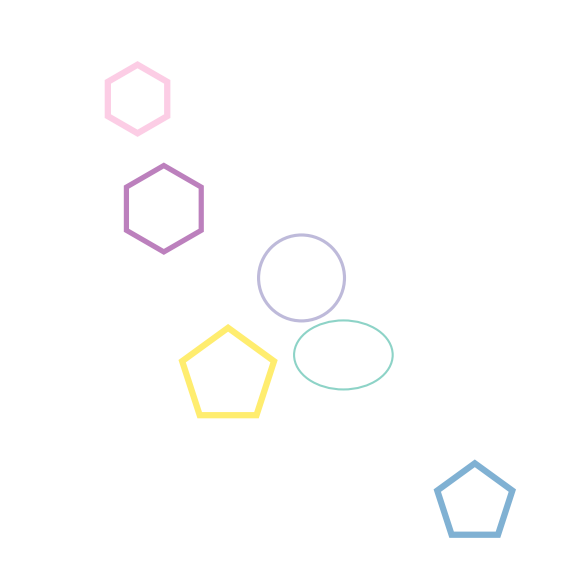[{"shape": "oval", "thickness": 1, "radius": 0.43, "center": [0.595, 0.385]}, {"shape": "circle", "thickness": 1.5, "radius": 0.37, "center": [0.522, 0.518]}, {"shape": "pentagon", "thickness": 3, "radius": 0.34, "center": [0.822, 0.128]}, {"shape": "hexagon", "thickness": 3, "radius": 0.3, "center": [0.238, 0.828]}, {"shape": "hexagon", "thickness": 2.5, "radius": 0.37, "center": [0.284, 0.638]}, {"shape": "pentagon", "thickness": 3, "radius": 0.42, "center": [0.395, 0.348]}]